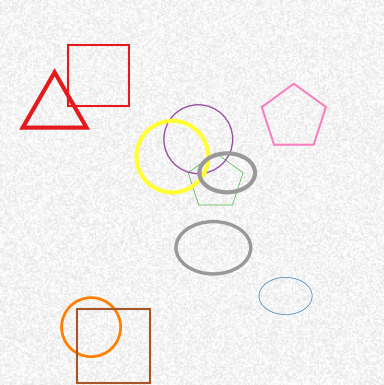[{"shape": "triangle", "thickness": 3, "radius": 0.48, "center": [0.142, 0.716]}, {"shape": "square", "thickness": 1.5, "radius": 0.39, "center": [0.256, 0.804]}, {"shape": "oval", "thickness": 0.5, "radius": 0.35, "center": [0.742, 0.231]}, {"shape": "pentagon", "thickness": 0.5, "radius": 0.37, "center": [0.56, 0.528]}, {"shape": "circle", "thickness": 1, "radius": 0.45, "center": [0.515, 0.638]}, {"shape": "circle", "thickness": 2, "radius": 0.38, "center": [0.237, 0.15]}, {"shape": "circle", "thickness": 3, "radius": 0.47, "center": [0.448, 0.593]}, {"shape": "square", "thickness": 1.5, "radius": 0.48, "center": [0.296, 0.101]}, {"shape": "pentagon", "thickness": 1.5, "radius": 0.44, "center": [0.763, 0.695]}, {"shape": "oval", "thickness": 2.5, "radius": 0.49, "center": [0.554, 0.356]}, {"shape": "oval", "thickness": 3, "radius": 0.36, "center": [0.59, 0.551]}]